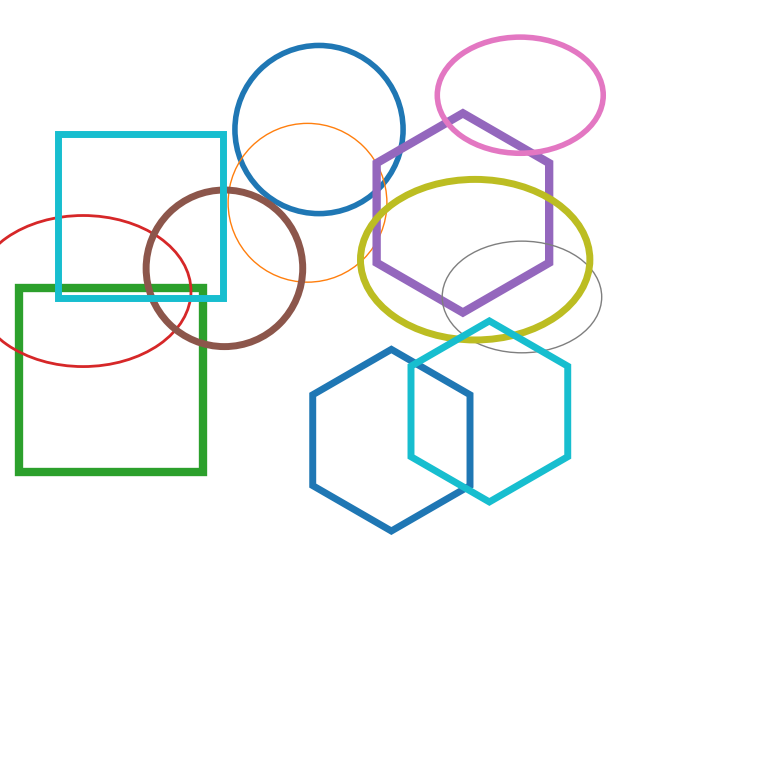[{"shape": "hexagon", "thickness": 2.5, "radius": 0.59, "center": [0.508, 0.428]}, {"shape": "circle", "thickness": 2, "radius": 0.55, "center": [0.414, 0.832]}, {"shape": "circle", "thickness": 0.5, "radius": 0.52, "center": [0.399, 0.737]}, {"shape": "square", "thickness": 3, "radius": 0.6, "center": [0.144, 0.507]}, {"shape": "oval", "thickness": 1, "radius": 0.7, "center": [0.108, 0.622]}, {"shape": "hexagon", "thickness": 3, "radius": 0.65, "center": [0.601, 0.723]}, {"shape": "circle", "thickness": 2.5, "radius": 0.51, "center": [0.291, 0.652]}, {"shape": "oval", "thickness": 2, "radius": 0.54, "center": [0.676, 0.876]}, {"shape": "oval", "thickness": 0.5, "radius": 0.52, "center": [0.678, 0.614]}, {"shape": "oval", "thickness": 2.5, "radius": 0.74, "center": [0.617, 0.663]}, {"shape": "square", "thickness": 2.5, "radius": 0.53, "center": [0.183, 0.72]}, {"shape": "hexagon", "thickness": 2.5, "radius": 0.59, "center": [0.636, 0.466]}]